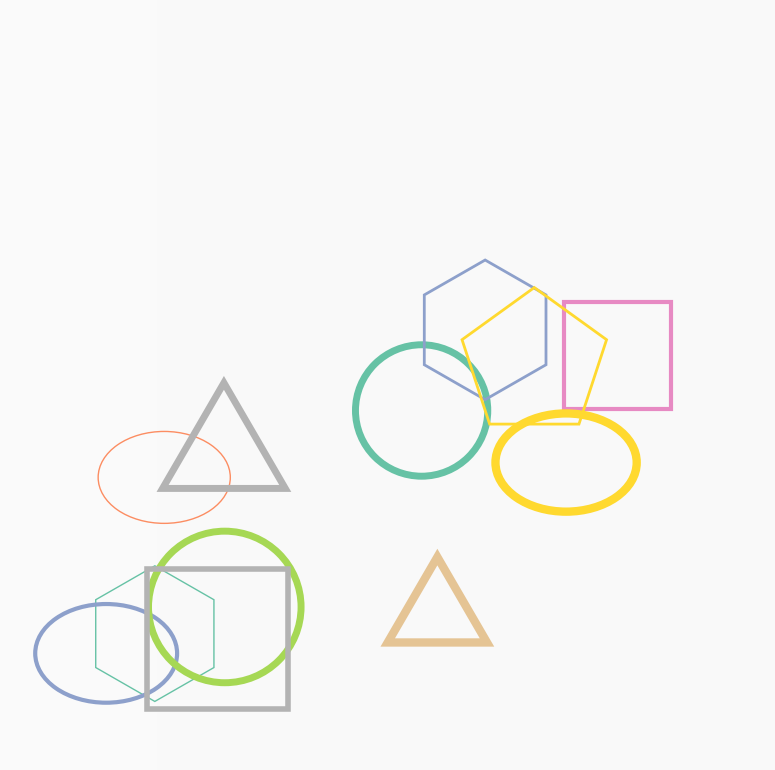[{"shape": "circle", "thickness": 2.5, "radius": 0.43, "center": [0.544, 0.467]}, {"shape": "hexagon", "thickness": 0.5, "radius": 0.44, "center": [0.2, 0.177]}, {"shape": "oval", "thickness": 0.5, "radius": 0.43, "center": [0.212, 0.38]}, {"shape": "oval", "thickness": 1.5, "radius": 0.46, "center": [0.137, 0.151]}, {"shape": "hexagon", "thickness": 1, "radius": 0.45, "center": [0.626, 0.572]}, {"shape": "square", "thickness": 1.5, "radius": 0.35, "center": [0.797, 0.538]}, {"shape": "circle", "thickness": 2.5, "radius": 0.49, "center": [0.29, 0.212]}, {"shape": "oval", "thickness": 3, "radius": 0.46, "center": [0.73, 0.399]}, {"shape": "pentagon", "thickness": 1, "radius": 0.49, "center": [0.689, 0.529]}, {"shape": "triangle", "thickness": 3, "radius": 0.37, "center": [0.564, 0.203]}, {"shape": "square", "thickness": 2, "radius": 0.46, "center": [0.281, 0.17]}, {"shape": "triangle", "thickness": 2.5, "radius": 0.46, "center": [0.289, 0.411]}]